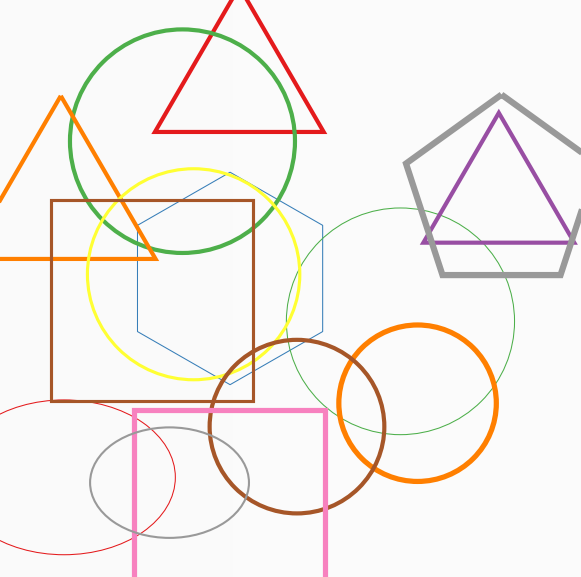[{"shape": "oval", "thickness": 0.5, "radius": 0.96, "center": [0.11, 0.173]}, {"shape": "triangle", "thickness": 2, "radius": 0.84, "center": [0.412, 0.854]}, {"shape": "hexagon", "thickness": 0.5, "radius": 0.92, "center": [0.396, 0.517]}, {"shape": "circle", "thickness": 2, "radius": 0.97, "center": [0.314, 0.755]}, {"shape": "circle", "thickness": 0.5, "radius": 0.98, "center": [0.689, 0.443]}, {"shape": "triangle", "thickness": 2, "radius": 0.75, "center": [0.858, 0.654]}, {"shape": "triangle", "thickness": 2, "radius": 0.94, "center": [0.105, 0.645]}, {"shape": "circle", "thickness": 2.5, "radius": 0.68, "center": [0.718, 0.301]}, {"shape": "circle", "thickness": 1.5, "radius": 0.91, "center": [0.333, 0.524]}, {"shape": "circle", "thickness": 2, "radius": 0.75, "center": [0.511, 0.26]}, {"shape": "square", "thickness": 1.5, "radius": 0.87, "center": [0.261, 0.479]}, {"shape": "square", "thickness": 2.5, "radius": 0.82, "center": [0.395, 0.126]}, {"shape": "oval", "thickness": 1, "radius": 0.68, "center": [0.292, 0.163]}, {"shape": "pentagon", "thickness": 3, "radius": 0.86, "center": [0.863, 0.663]}]